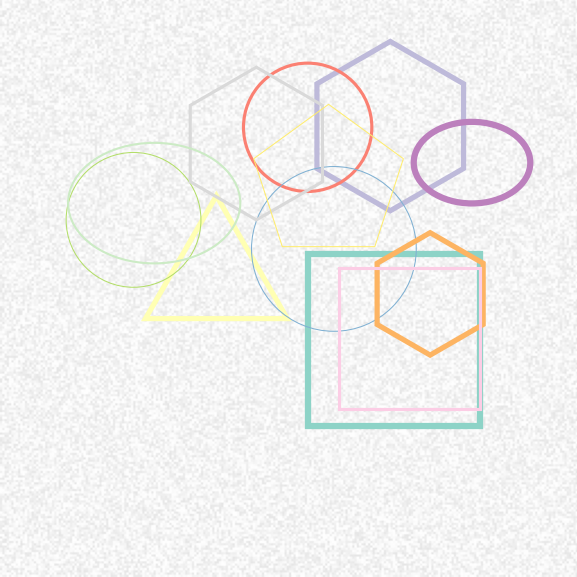[{"shape": "square", "thickness": 3, "radius": 0.74, "center": [0.682, 0.411]}, {"shape": "triangle", "thickness": 2.5, "radius": 0.71, "center": [0.375, 0.518]}, {"shape": "hexagon", "thickness": 2.5, "radius": 0.73, "center": [0.676, 0.781]}, {"shape": "circle", "thickness": 1.5, "radius": 0.56, "center": [0.533, 0.779]}, {"shape": "circle", "thickness": 0.5, "radius": 0.71, "center": [0.578, 0.568]}, {"shape": "hexagon", "thickness": 2.5, "radius": 0.53, "center": [0.745, 0.49]}, {"shape": "circle", "thickness": 0.5, "radius": 0.58, "center": [0.231, 0.618]}, {"shape": "square", "thickness": 1.5, "radius": 0.61, "center": [0.709, 0.413]}, {"shape": "hexagon", "thickness": 1.5, "radius": 0.66, "center": [0.444, 0.751]}, {"shape": "oval", "thickness": 3, "radius": 0.5, "center": [0.817, 0.717]}, {"shape": "oval", "thickness": 1, "radius": 0.75, "center": [0.267, 0.647]}, {"shape": "pentagon", "thickness": 0.5, "radius": 0.68, "center": [0.569, 0.682]}]